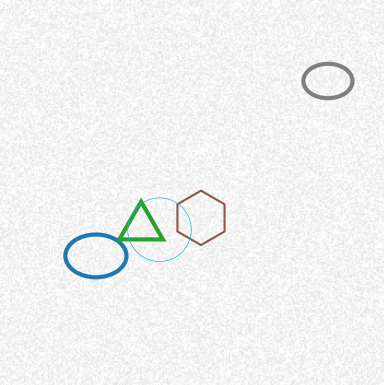[{"shape": "oval", "thickness": 3, "radius": 0.4, "center": [0.249, 0.335]}, {"shape": "triangle", "thickness": 3, "radius": 0.33, "center": [0.366, 0.411]}, {"shape": "hexagon", "thickness": 1.5, "radius": 0.35, "center": [0.522, 0.434]}, {"shape": "oval", "thickness": 3, "radius": 0.32, "center": [0.852, 0.79]}, {"shape": "circle", "thickness": 0.5, "radius": 0.41, "center": [0.414, 0.403]}]